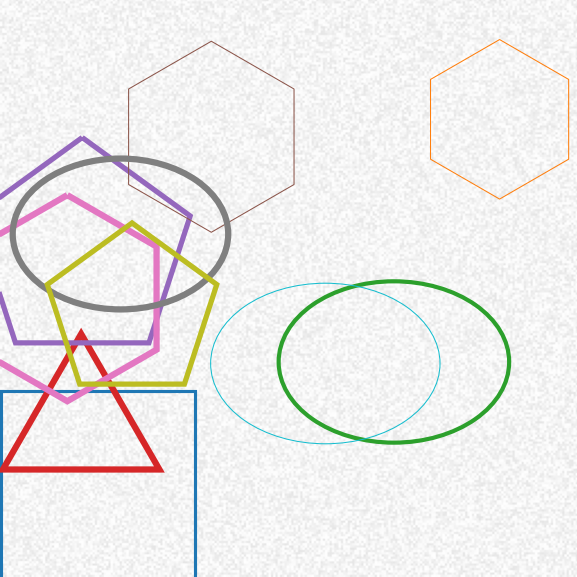[{"shape": "square", "thickness": 1.5, "radius": 0.84, "center": [0.169, 0.154]}, {"shape": "hexagon", "thickness": 0.5, "radius": 0.69, "center": [0.865, 0.793]}, {"shape": "oval", "thickness": 2, "radius": 1.0, "center": [0.682, 0.372]}, {"shape": "triangle", "thickness": 3, "radius": 0.78, "center": [0.141, 0.264]}, {"shape": "pentagon", "thickness": 2.5, "radius": 0.98, "center": [0.142, 0.564]}, {"shape": "hexagon", "thickness": 0.5, "radius": 0.83, "center": [0.366, 0.762]}, {"shape": "hexagon", "thickness": 3, "radius": 0.89, "center": [0.117, 0.483]}, {"shape": "oval", "thickness": 3, "radius": 0.93, "center": [0.209, 0.594]}, {"shape": "pentagon", "thickness": 2.5, "radius": 0.77, "center": [0.229, 0.459]}, {"shape": "oval", "thickness": 0.5, "radius": 0.99, "center": [0.563, 0.37]}]